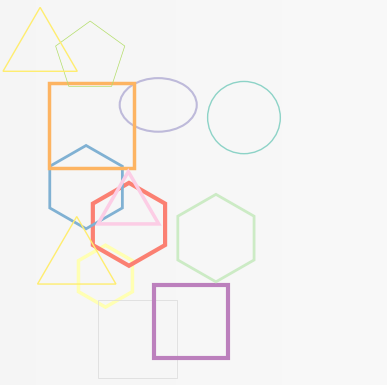[{"shape": "circle", "thickness": 1, "radius": 0.47, "center": [0.63, 0.695]}, {"shape": "hexagon", "thickness": 2.5, "radius": 0.4, "center": [0.272, 0.283]}, {"shape": "oval", "thickness": 1.5, "radius": 0.5, "center": [0.408, 0.727]}, {"shape": "hexagon", "thickness": 3, "radius": 0.54, "center": [0.333, 0.417]}, {"shape": "hexagon", "thickness": 2, "radius": 0.54, "center": [0.222, 0.514]}, {"shape": "square", "thickness": 2.5, "radius": 0.55, "center": [0.236, 0.674]}, {"shape": "pentagon", "thickness": 0.5, "radius": 0.47, "center": [0.233, 0.851]}, {"shape": "triangle", "thickness": 2.5, "radius": 0.45, "center": [0.331, 0.464]}, {"shape": "square", "thickness": 0.5, "radius": 0.51, "center": [0.354, 0.12]}, {"shape": "square", "thickness": 3, "radius": 0.48, "center": [0.492, 0.166]}, {"shape": "hexagon", "thickness": 2, "radius": 0.57, "center": [0.557, 0.382]}, {"shape": "triangle", "thickness": 1, "radius": 0.55, "center": [0.104, 0.87]}, {"shape": "triangle", "thickness": 1, "radius": 0.58, "center": [0.198, 0.321]}]